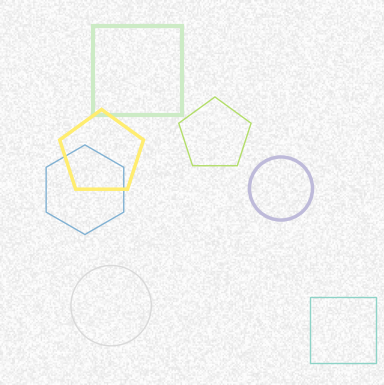[{"shape": "square", "thickness": 1, "radius": 0.43, "center": [0.892, 0.142]}, {"shape": "circle", "thickness": 2.5, "radius": 0.41, "center": [0.73, 0.51]}, {"shape": "hexagon", "thickness": 1, "radius": 0.58, "center": [0.221, 0.507]}, {"shape": "pentagon", "thickness": 1, "radius": 0.49, "center": [0.558, 0.649]}, {"shape": "circle", "thickness": 1, "radius": 0.52, "center": [0.289, 0.206]}, {"shape": "square", "thickness": 3, "radius": 0.57, "center": [0.357, 0.817]}, {"shape": "pentagon", "thickness": 2.5, "radius": 0.57, "center": [0.264, 0.601]}]